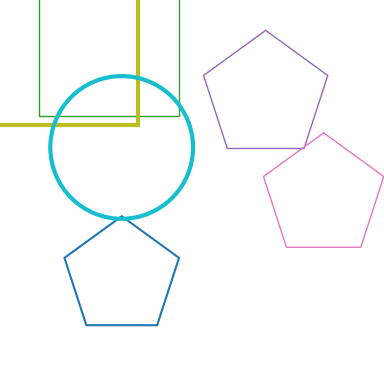[{"shape": "pentagon", "thickness": 1.5, "radius": 0.78, "center": [0.316, 0.282]}, {"shape": "square", "thickness": 1, "radius": 0.91, "center": [0.283, 0.881]}, {"shape": "pentagon", "thickness": 1, "radius": 0.85, "center": [0.69, 0.752]}, {"shape": "pentagon", "thickness": 1, "radius": 0.82, "center": [0.841, 0.491]}, {"shape": "square", "thickness": 3, "radius": 0.99, "center": [0.16, 0.874]}, {"shape": "circle", "thickness": 3, "radius": 0.93, "center": [0.316, 0.617]}]